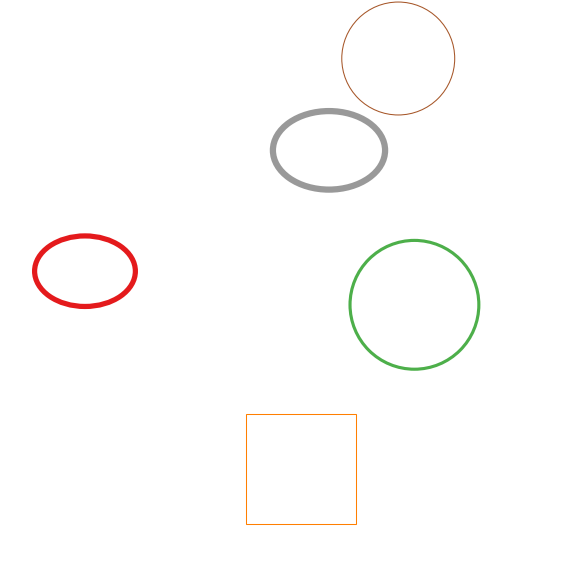[{"shape": "oval", "thickness": 2.5, "radius": 0.44, "center": [0.147, 0.53]}, {"shape": "circle", "thickness": 1.5, "radius": 0.56, "center": [0.718, 0.471]}, {"shape": "square", "thickness": 0.5, "radius": 0.48, "center": [0.522, 0.187]}, {"shape": "circle", "thickness": 0.5, "radius": 0.49, "center": [0.69, 0.898]}, {"shape": "oval", "thickness": 3, "radius": 0.49, "center": [0.57, 0.739]}]